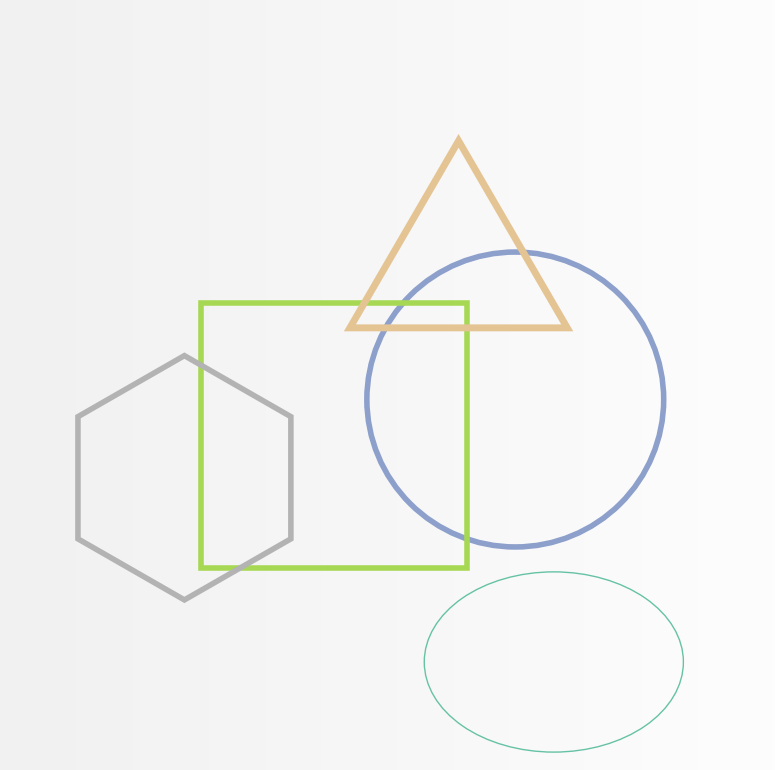[{"shape": "oval", "thickness": 0.5, "radius": 0.84, "center": [0.715, 0.14]}, {"shape": "circle", "thickness": 2, "radius": 0.96, "center": [0.665, 0.481]}, {"shape": "square", "thickness": 2, "radius": 0.86, "center": [0.431, 0.434]}, {"shape": "triangle", "thickness": 2.5, "radius": 0.81, "center": [0.592, 0.655]}, {"shape": "hexagon", "thickness": 2, "radius": 0.79, "center": [0.238, 0.38]}]